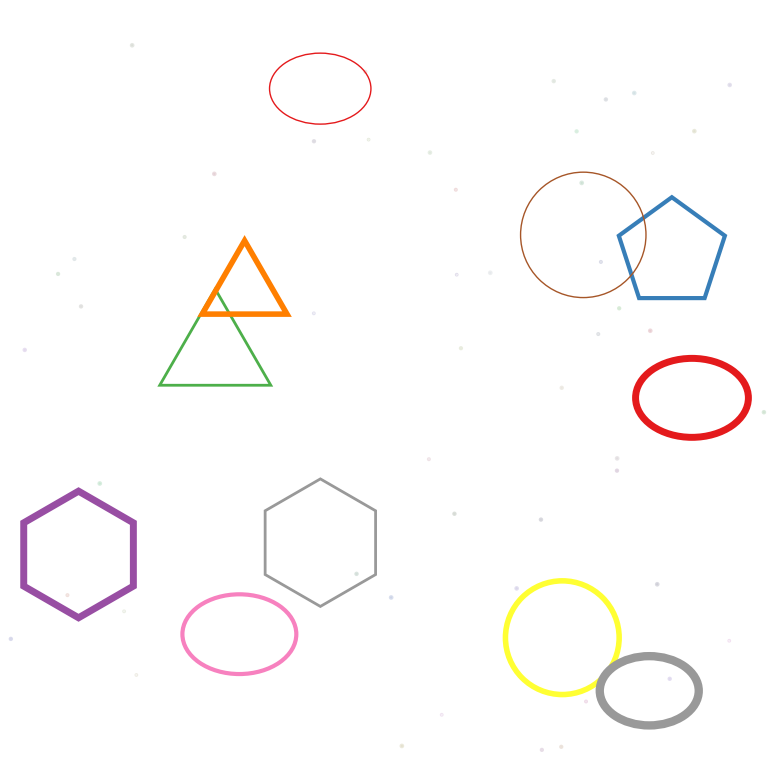[{"shape": "oval", "thickness": 2.5, "radius": 0.37, "center": [0.899, 0.483]}, {"shape": "oval", "thickness": 0.5, "radius": 0.33, "center": [0.416, 0.885]}, {"shape": "pentagon", "thickness": 1.5, "radius": 0.36, "center": [0.873, 0.671]}, {"shape": "triangle", "thickness": 1, "radius": 0.42, "center": [0.28, 0.541]}, {"shape": "hexagon", "thickness": 2.5, "radius": 0.41, "center": [0.102, 0.28]}, {"shape": "triangle", "thickness": 2, "radius": 0.32, "center": [0.318, 0.624]}, {"shape": "circle", "thickness": 2, "radius": 0.37, "center": [0.73, 0.172]}, {"shape": "circle", "thickness": 0.5, "radius": 0.41, "center": [0.758, 0.695]}, {"shape": "oval", "thickness": 1.5, "radius": 0.37, "center": [0.311, 0.176]}, {"shape": "oval", "thickness": 3, "radius": 0.32, "center": [0.843, 0.103]}, {"shape": "hexagon", "thickness": 1, "radius": 0.41, "center": [0.416, 0.295]}]